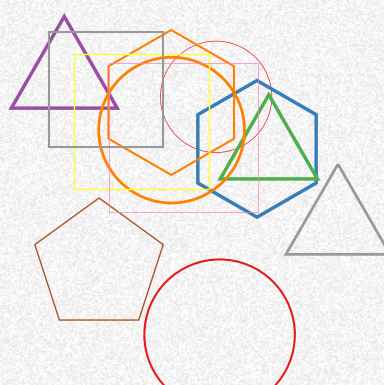[{"shape": "circle", "thickness": 1.5, "radius": 0.98, "center": [0.57, 0.131]}, {"shape": "circle", "thickness": 0.5, "radius": 0.72, "center": [0.561, 0.748]}, {"shape": "hexagon", "thickness": 2.5, "radius": 0.89, "center": [0.668, 0.613]}, {"shape": "triangle", "thickness": 2.5, "radius": 0.73, "center": [0.698, 0.608]}, {"shape": "triangle", "thickness": 2.5, "radius": 0.79, "center": [0.167, 0.798]}, {"shape": "hexagon", "thickness": 1.5, "radius": 0.94, "center": [0.445, 0.734]}, {"shape": "circle", "thickness": 2, "radius": 0.95, "center": [0.446, 0.662]}, {"shape": "square", "thickness": 1, "radius": 0.88, "center": [0.367, 0.685]}, {"shape": "pentagon", "thickness": 1, "radius": 0.88, "center": [0.257, 0.311]}, {"shape": "square", "thickness": 0.5, "radius": 0.97, "center": [0.475, 0.642]}, {"shape": "triangle", "thickness": 2, "radius": 0.78, "center": [0.878, 0.417]}, {"shape": "square", "thickness": 1.5, "radius": 0.74, "center": [0.276, 0.767]}]